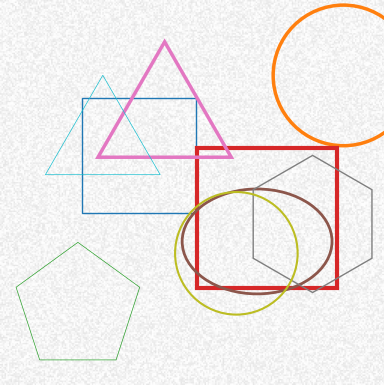[{"shape": "square", "thickness": 1, "radius": 0.74, "center": [0.361, 0.597]}, {"shape": "circle", "thickness": 2.5, "radius": 0.91, "center": [0.892, 0.804]}, {"shape": "pentagon", "thickness": 0.5, "radius": 0.84, "center": [0.202, 0.202]}, {"shape": "square", "thickness": 3, "radius": 0.91, "center": [0.694, 0.434]}, {"shape": "oval", "thickness": 2, "radius": 0.97, "center": [0.668, 0.373]}, {"shape": "triangle", "thickness": 2.5, "radius": 1.0, "center": [0.428, 0.692]}, {"shape": "hexagon", "thickness": 1, "radius": 0.89, "center": [0.812, 0.418]}, {"shape": "circle", "thickness": 1.5, "radius": 0.8, "center": [0.614, 0.342]}, {"shape": "triangle", "thickness": 0.5, "radius": 0.86, "center": [0.267, 0.632]}]